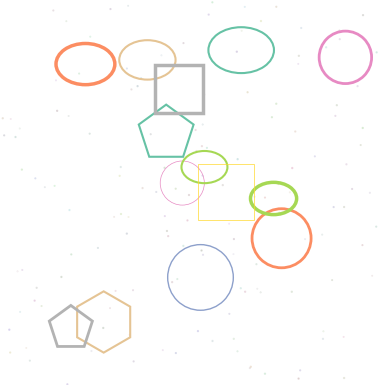[{"shape": "pentagon", "thickness": 1.5, "radius": 0.37, "center": [0.432, 0.653]}, {"shape": "oval", "thickness": 1.5, "radius": 0.43, "center": [0.626, 0.87]}, {"shape": "oval", "thickness": 2.5, "radius": 0.38, "center": [0.222, 0.834]}, {"shape": "circle", "thickness": 2, "radius": 0.38, "center": [0.731, 0.381]}, {"shape": "circle", "thickness": 1, "radius": 0.43, "center": [0.521, 0.279]}, {"shape": "circle", "thickness": 0.5, "radius": 0.29, "center": [0.473, 0.525]}, {"shape": "circle", "thickness": 2, "radius": 0.34, "center": [0.897, 0.851]}, {"shape": "oval", "thickness": 2.5, "radius": 0.3, "center": [0.711, 0.484]}, {"shape": "oval", "thickness": 1.5, "radius": 0.3, "center": [0.531, 0.566]}, {"shape": "square", "thickness": 0.5, "radius": 0.36, "center": [0.587, 0.501]}, {"shape": "hexagon", "thickness": 1.5, "radius": 0.4, "center": [0.269, 0.164]}, {"shape": "oval", "thickness": 1.5, "radius": 0.37, "center": [0.383, 0.844]}, {"shape": "square", "thickness": 2.5, "radius": 0.31, "center": [0.465, 0.769]}, {"shape": "pentagon", "thickness": 2, "radius": 0.29, "center": [0.184, 0.148]}]